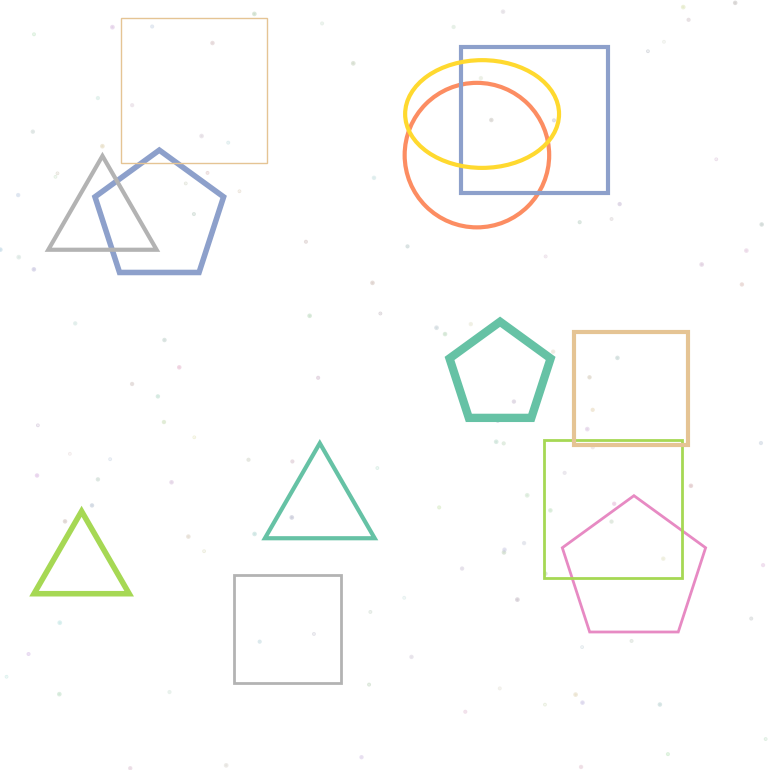[{"shape": "triangle", "thickness": 1.5, "radius": 0.41, "center": [0.415, 0.342]}, {"shape": "pentagon", "thickness": 3, "radius": 0.35, "center": [0.649, 0.513]}, {"shape": "circle", "thickness": 1.5, "radius": 0.47, "center": [0.619, 0.799]}, {"shape": "pentagon", "thickness": 2, "radius": 0.44, "center": [0.207, 0.717]}, {"shape": "square", "thickness": 1.5, "radius": 0.48, "center": [0.694, 0.844]}, {"shape": "pentagon", "thickness": 1, "radius": 0.49, "center": [0.823, 0.258]}, {"shape": "square", "thickness": 1, "radius": 0.45, "center": [0.796, 0.339]}, {"shape": "triangle", "thickness": 2, "radius": 0.36, "center": [0.106, 0.265]}, {"shape": "oval", "thickness": 1.5, "radius": 0.5, "center": [0.626, 0.852]}, {"shape": "square", "thickness": 0.5, "radius": 0.47, "center": [0.252, 0.883]}, {"shape": "square", "thickness": 1.5, "radius": 0.37, "center": [0.82, 0.495]}, {"shape": "square", "thickness": 1, "radius": 0.35, "center": [0.374, 0.183]}, {"shape": "triangle", "thickness": 1.5, "radius": 0.41, "center": [0.133, 0.716]}]